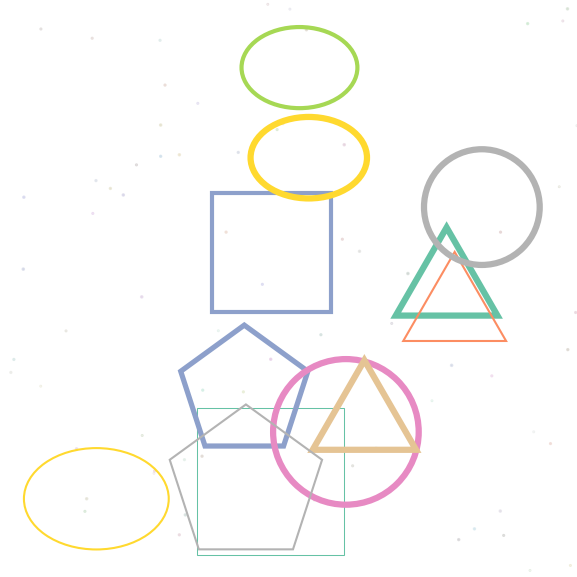[{"shape": "square", "thickness": 0.5, "radius": 0.64, "center": [0.469, 0.165]}, {"shape": "triangle", "thickness": 3, "radius": 0.51, "center": [0.773, 0.504]}, {"shape": "triangle", "thickness": 1, "radius": 0.51, "center": [0.787, 0.46]}, {"shape": "square", "thickness": 2, "radius": 0.52, "center": [0.47, 0.562]}, {"shape": "pentagon", "thickness": 2.5, "radius": 0.58, "center": [0.423, 0.32]}, {"shape": "circle", "thickness": 3, "radius": 0.63, "center": [0.599, 0.251]}, {"shape": "oval", "thickness": 2, "radius": 0.5, "center": [0.519, 0.882]}, {"shape": "oval", "thickness": 1, "radius": 0.63, "center": [0.167, 0.135]}, {"shape": "oval", "thickness": 3, "radius": 0.5, "center": [0.535, 0.726]}, {"shape": "triangle", "thickness": 3, "radius": 0.52, "center": [0.631, 0.272]}, {"shape": "circle", "thickness": 3, "radius": 0.5, "center": [0.834, 0.641]}, {"shape": "pentagon", "thickness": 1, "radius": 0.69, "center": [0.426, 0.16]}]